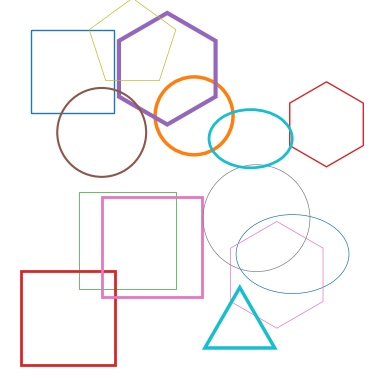[{"shape": "oval", "thickness": 0.5, "radius": 0.73, "center": [0.76, 0.34]}, {"shape": "square", "thickness": 1, "radius": 0.54, "center": [0.189, 0.814]}, {"shape": "circle", "thickness": 2.5, "radius": 0.51, "center": [0.504, 0.699]}, {"shape": "square", "thickness": 0.5, "radius": 0.63, "center": [0.332, 0.375]}, {"shape": "hexagon", "thickness": 1, "radius": 0.55, "center": [0.848, 0.677]}, {"shape": "square", "thickness": 2, "radius": 0.61, "center": [0.177, 0.174]}, {"shape": "hexagon", "thickness": 3, "radius": 0.72, "center": [0.434, 0.821]}, {"shape": "circle", "thickness": 1.5, "radius": 0.58, "center": [0.264, 0.656]}, {"shape": "hexagon", "thickness": 0.5, "radius": 0.69, "center": [0.719, 0.286]}, {"shape": "square", "thickness": 2, "radius": 0.65, "center": [0.395, 0.359]}, {"shape": "circle", "thickness": 0.5, "radius": 0.69, "center": [0.666, 0.433]}, {"shape": "pentagon", "thickness": 0.5, "radius": 0.59, "center": [0.344, 0.886]}, {"shape": "triangle", "thickness": 2.5, "radius": 0.52, "center": [0.623, 0.149]}, {"shape": "oval", "thickness": 2, "radius": 0.54, "center": [0.651, 0.64]}]